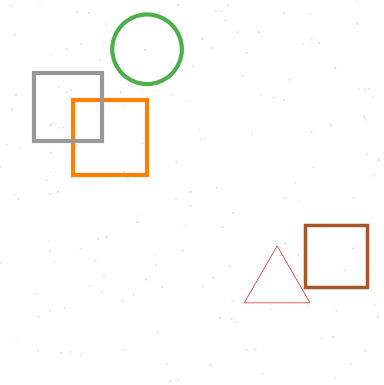[{"shape": "triangle", "thickness": 0.5, "radius": 0.49, "center": [0.72, 0.263]}, {"shape": "circle", "thickness": 3, "radius": 0.45, "center": [0.382, 0.872]}, {"shape": "square", "thickness": 3, "radius": 0.48, "center": [0.286, 0.643]}, {"shape": "square", "thickness": 2.5, "radius": 0.4, "center": [0.874, 0.336]}, {"shape": "square", "thickness": 3, "radius": 0.44, "center": [0.176, 0.722]}]